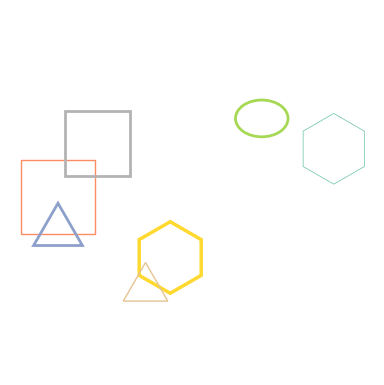[{"shape": "hexagon", "thickness": 0.5, "radius": 0.46, "center": [0.867, 0.613]}, {"shape": "square", "thickness": 1, "radius": 0.48, "center": [0.152, 0.488]}, {"shape": "triangle", "thickness": 2, "radius": 0.37, "center": [0.151, 0.399]}, {"shape": "oval", "thickness": 2, "radius": 0.34, "center": [0.68, 0.692]}, {"shape": "hexagon", "thickness": 2.5, "radius": 0.46, "center": [0.442, 0.331]}, {"shape": "triangle", "thickness": 1, "radius": 0.33, "center": [0.378, 0.251]}, {"shape": "square", "thickness": 2, "radius": 0.42, "center": [0.254, 0.628]}]